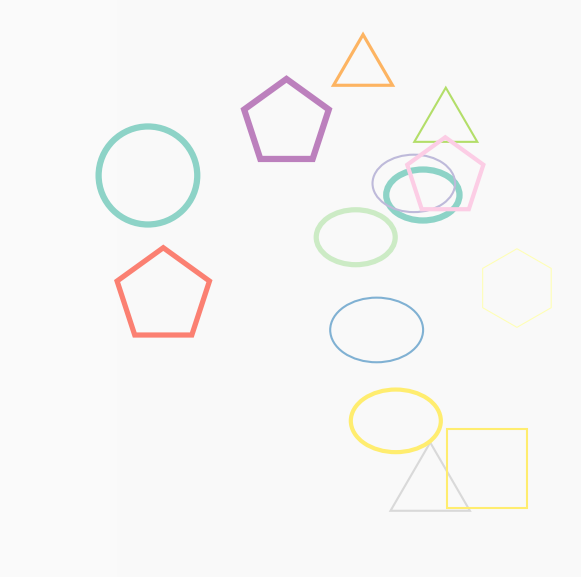[{"shape": "circle", "thickness": 3, "radius": 0.42, "center": [0.255, 0.695]}, {"shape": "oval", "thickness": 3, "radius": 0.32, "center": [0.728, 0.661]}, {"shape": "hexagon", "thickness": 0.5, "radius": 0.34, "center": [0.889, 0.5]}, {"shape": "oval", "thickness": 1, "radius": 0.36, "center": [0.712, 0.682]}, {"shape": "pentagon", "thickness": 2.5, "radius": 0.42, "center": [0.281, 0.487]}, {"shape": "oval", "thickness": 1, "radius": 0.4, "center": [0.648, 0.428]}, {"shape": "triangle", "thickness": 1.5, "radius": 0.29, "center": [0.625, 0.881]}, {"shape": "triangle", "thickness": 1, "radius": 0.31, "center": [0.767, 0.785]}, {"shape": "pentagon", "thickness": 2, "radius": 0.34, "center": [0.766, 0.693]}, {"shape": "triangle", "thickness": 1, "radius": 0.39, "center": [0.74, 0.154]}, {"shape": "pentagon", "thickness": 3, "radius": 0.38, "center": [0.493, 0.786]}, {"shape": "oval", "thickness": 2.5, "radius": 0.34, "center": [0.612, 0.588]}, {"shape": "square", "thickness": 1, "radius": 0.34, "center": [0.838, 0.188]}, {"shape": "oval", "thickness": 2, "radius": 0.39, "center": [0.681, 0.27]}]